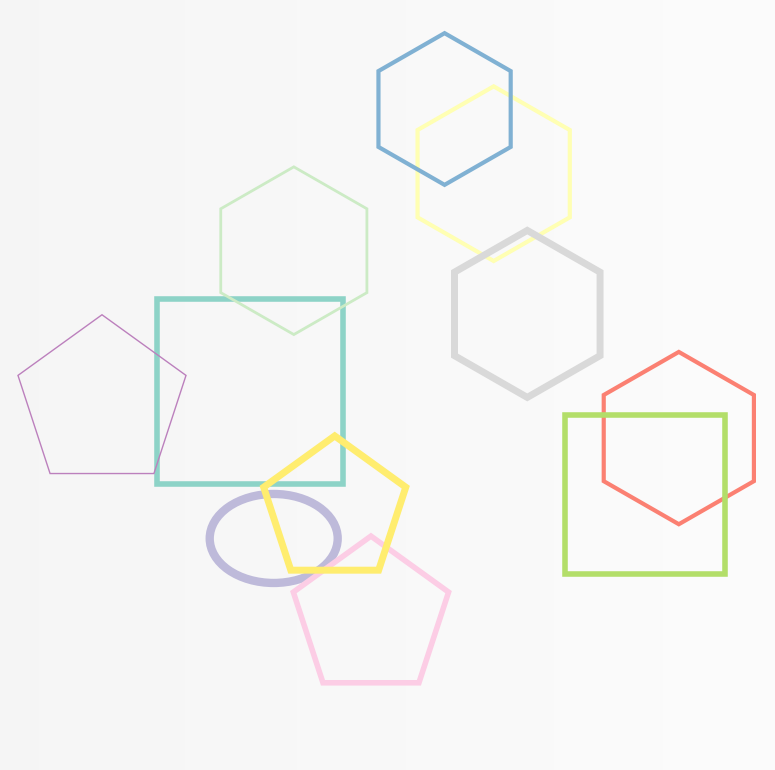[{"shape": "square", "thickness": 2, "radius": 0.6, "center": [0.323, 0.491]}, {"shape": "hexagon", "thickness": 1.5, "radius": 0.57, "center": [0.637, 0.774]}, {"shape": "oval", "thickness": 3, "radius": 0.41, "center": [0.353, 0.301]}, {"shape": "hexagon", "thickness": 1.5, "radius": 0.56, "center": [0.876, 0.431]}, {"shape": "hexagon", "thickness": 1.5, "radius": 0.49, "center": [0.574, 0.858]}, {"shape": "square", "thickness": 2, "radius": 0.51, "center": [0.832, 0.358]}, {"shape": "pentagon", "thickness": 2, "radius": 0.53, "center": [0.479, 0.198]}, {"shape": "hexagon", "thickness": 2.5, "radius": 0.54, "center": [0.68, 0.592]}, {"shape": "pentagon", "thickness": 0.5, "radius": 0.57, "center": [0.132, 0.477]}, {"shape": "hexagon", "thickness": 1, "radius": 0.54, "center": [0.379, 0.674]}, {"shape": "pentagon", "thickness": 2.5, "radius": 0.48, "center": [0.432, 0.337]}]